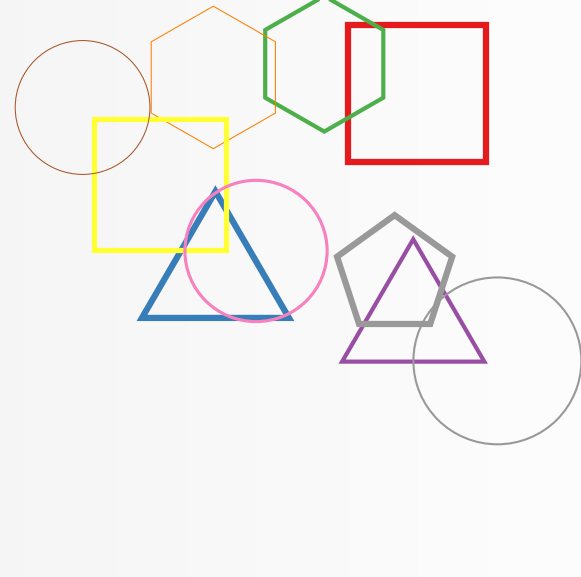[{"shape": "square", "thickness": 3, "radius": 0.59, "center": [0.717, 0.837]}, {"shape": "triangle", "thickness": 3, "radius": 0.73, "center": [0.371, 0.522]}, {"shape": "hexagon", "thickness": 2, "radius": 0.59, "center": [0.558, 0.889]}, {"shape": "triangle", "thickness": 2, "radius": 0.71, "center": [0.711, 0.444]}, {"shape": "hexagon", "thickness": 0.5, "radius": 0.62, "center": [0.367, 0.865]}, {"shape": "square", "thickness": 2.5, "radius": 0.57, "center": [0.276, 0.679]}, {"shape": "circle", "thickness": 0.5, "radius": 0.58, "center": [0.142, 0.813]}, {"shape": "circle", "thickness": 1.5, "radius": 0.61, "center": [0.44, 0.565]}, {"shape": "circle", "thickness": 1, "radius": 0.72, "center": [0.856, 0.374]}, {"shape": "pentagon", "thickness": 3, "radius": 0.52, "center": [0.679, 0.522]}]